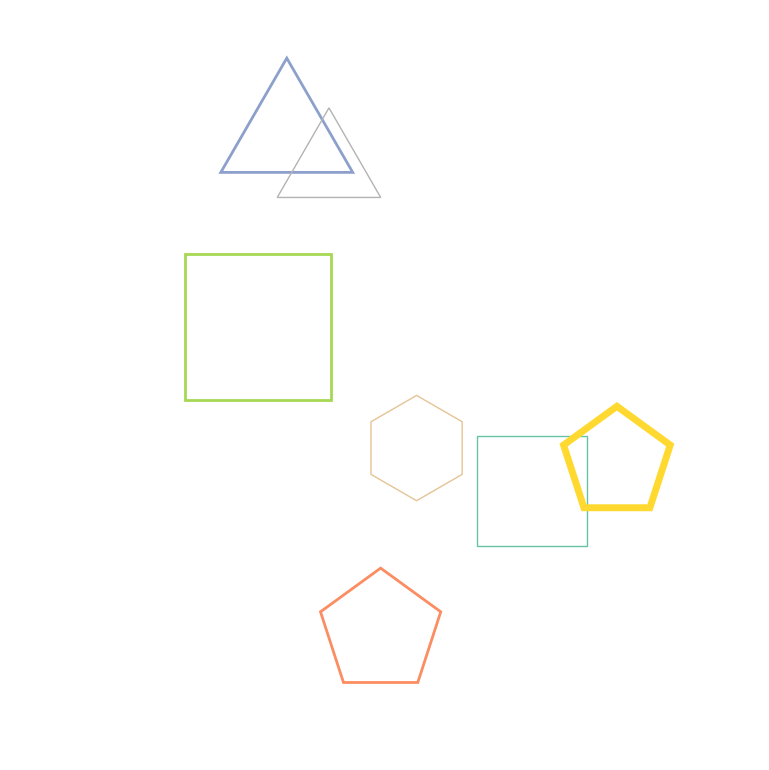[{"shape": "square", "thickness": 0.5, "radius": 0.36, "center": [0.691, 0.363]}, {"shape": "pentagon", "thickness": 1, "radius": 0.41, "center": [0.494, 0.18]}, {"shape": "triangle", "thickness": 1, "radius": 0.49, "center": [0.372, 0.826]}, {"shape": "square", "thickness": 1, "radius": 0.48, "center": [0.335, 0.575]}, {"shape": "pentagon", "thickness": 2.5, "radius": 0.36, "center": [0.801, 0.4]}, {"shape": "hexagon", "thickness": 0.5, "radius": 0.34, "center": [0.541, 0.418]}, {"shape": "triangle", "thickness": 0.5, "radius": 0.39, "center": [0.427, 0.782]}]